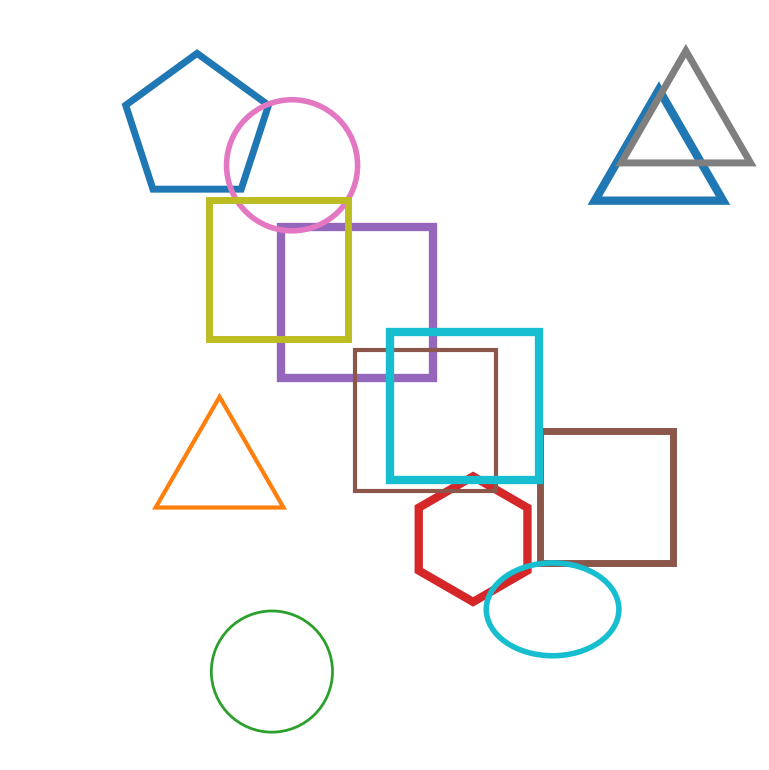[{"shape": "triangle", "thickness": 3, "radius": 0.48, "center": [0.856, 0.787]}, {"shape": "pentagon", "thickness": 2.5, "radius": 0.49, "center": [0.256, 0.833]}, {"shape": "triangle", "thickness": 1.5, "radius": 0.48, "center": [0.285, 0.389]}, {"shape": "circle", "thickness": 1, "radius": 0.39, "center": [0.353, 0.128]}, {"shape": "hexagon", "thickness": 3, "radius": 0.41, "center": [0.614, 0.3]}, {"shape": "square", "thickness": 3, "radius": 0.49, "center": [0.464, 0.607]}, {"shape": "square", "thickness": 2.5, "radius": 0.43, "center": [0.788, 0.354]}, {"shape": "square", "thickness": 1.5, "radius": 0.46, "center": [0.553, 0.454]}, {"shape": "circle", "thickness": 2, "radius": 0.43, "center": [0.379, 0.785]}, {"shape": "triangle", "thickness": 2.5, "radius": 0.49, "center": [0.891, 0.837]}, {"shape": "square", "thickness": 2.5, "radius": 0.45, "center": [0.362, 0.65]}, {"shape": "oval", "thickness": 2, "radius": 0.43, "center": [0.718, 0.209]}, {"shape": "square", "thickness": 3, "radius": 0.48, "center": [0.603, 0.473]}]